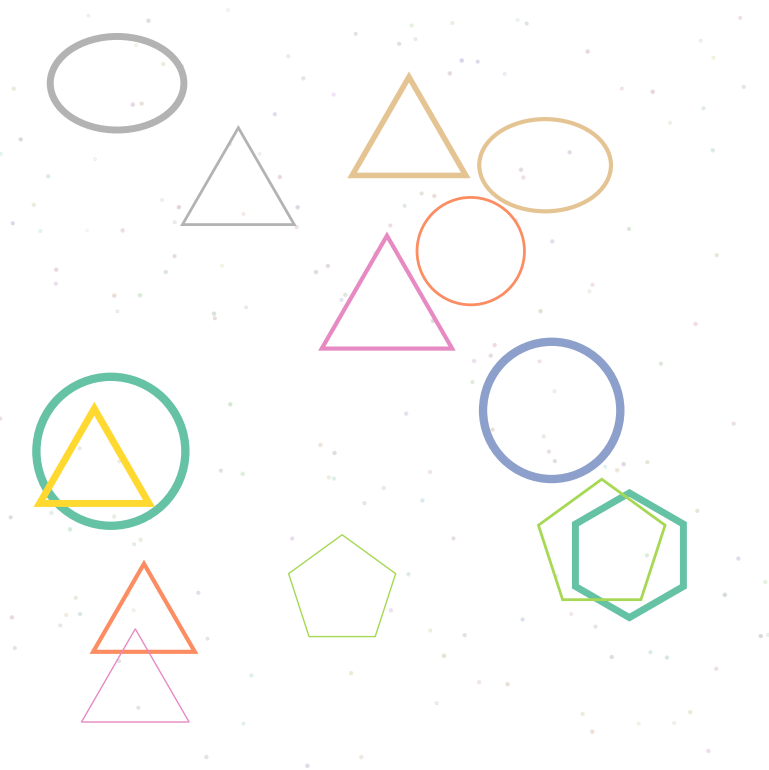[{"shape": "hexagon", "thickness": 2.5, "radius": 0.4, "center": [0.817, 0.279]}, {"shape": "circle", "thickness": 3, "radius": 0.48, "center": [0.144, 0.414]}, {"shape": "circle", "thickness": 1, "radius": 0.35, "center": [0.611, 0.674]}, {"shape": "triangle", "thickness": 1.5, "radius": 0.38, "center": [0.187, 0.192]}, {"shape": "circle", "thickness": 3, "radius": 0.45, "center": [0.716, 0.467]}, {"shape": "triangle", "thickness": 0.5, "radius": 0.4, "center": [0.176, 0.103]}, {"shape": "triangle", "thickness": 1.5, "radius": 0.49, "center": [0.503, 0.596]}, {"shape": "pentagon", "thickness": 1, "radius": 0.43, "center": [0.782, 0.291]}, {"shape": "pentagon", "thickness": 0.5, "radius": 0.37, "center": [0.444, 0.232]}, {"shape": "triangle", "thickness": 2.5, "radius": 0.41, "center": [0.122, 0.387]}, {"shape": "oval", "thickness": 1.5, "radius": 0.43, "center": [0.708, 0.785]}, {"shape": "triangle", "thickness": 2, "radius": 0.43, "center": [0.531, 0.815]}, {"shape": "triangle", "thickness": 1, "radius": 0.42, "center": [0.31, 0.75]}, {"shape": "oval", "thickness": 2.5, "radius": 0.43, "center": [0.152, 0.892]}]